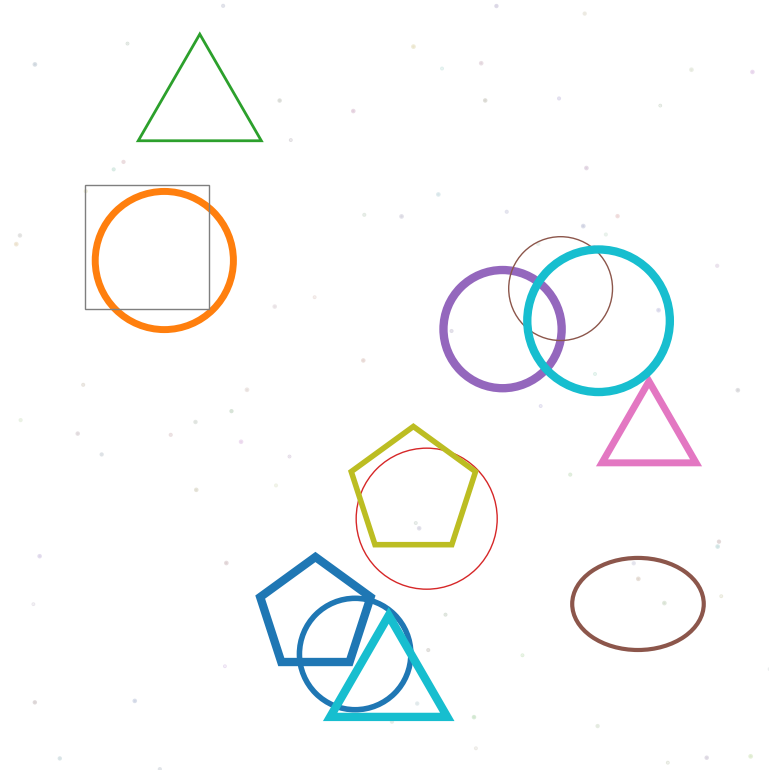[{"shape": "circle", "thickness": 2, "radius": 0.36, "center": [0.461, 0.151]}, {"shape": "pentagon", "thickness": 3, "radius": 0.38, "center": [0.41, 0.201]}, {"shape": "circle", "thickness": 2.5, "radius": 0.45, "center": [0.213, 0.662]}, {"shape": "triangle", "thickness": 1, "radius": 0.46, "center": [0.259, 0.863]}, {"shape": "circle", "thickness": 0.5, "radius": 0.46, "center": [0.554, 0.326]}, {"shape": "circle", "thickness": 3, "radius": 0.38, "center": [0.653, 0.573]}, {"shape": "circle", "thickness": 0.5, "radius": 0.34, "center": [0.728, 0.625]}, {"shape": "oval", "thickness": 1.5, "radius": 0.43, "center": [0.829, 0.216]}, {"shape": "triangle", "thickness": 2.5, "radius": 0.35, "center": [0.843, 0.434]}, {"shape": "square", "thickness": 0.5, "radius": 0.4, "center": [0.191, 0.679]}, {"shape": "pentagon", "thickness": 2, "radius": 0.42, "center": [0.537, 0.361]}, {"shape": "circle", "thickness": 3, "radius": 0.46, "center": [0.777, 0.583]}, {"shape": "triangle", "thickness": 3, "radius": 0.44, "center": [0.505, 0.113]}]